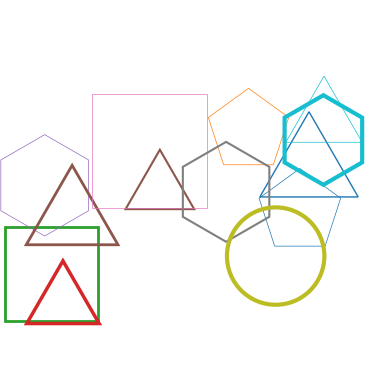[{"shape": "triangle", "thickness": 1, "radius": 0.74, "center": [0.803, 0.562]}, {"shape": "pentagon", "thickness": 0.5, "radius": 0.56, "center": [0.779, 0.451]}, {"shape": "pentagon", "thickness": 0.5, "radius": 0.55, "center": [0.645, 0.661]}, {"shape": "square", "thickness": 2, "radius": 0.6, "center": [0.134, 0.288]}, {"shape": "triangle", "thickness": 2.5, "radius": 0.54, "center": [0.163, 0.214]}, {"shape": "hexagon", "thickness": 0.5, "radius": 0.66, "center": [0.116, 0.519]}, {"shape": "triangle", "thickness": 2, "radius": 0.69, "center": [0.187, 0.433]}, {"shape": "triangle", "thickness": 1.5, "radius": 0.51, "center": [0.415, 0.508]}, {"shape": "square", "thickness": 0.5, "radius": 0.74, "center": [0.388, 0.607]}, {"shape": "hexagon", "thickness": 1.5, "radius": 0.65, "center": [0.587, 0.502]}, {"shape": "circle", "thickness": 3, "radius": 0.63, "center": [0.716, 0.335]}, {"shape": "triangle", "thickness": 0.5, "radius": 0.57, "center": [0.842, 0.688]}, {"shape": "hexagon", "thickness": 3, "radius": 0.58, "center": [0.84, 0.636]}]